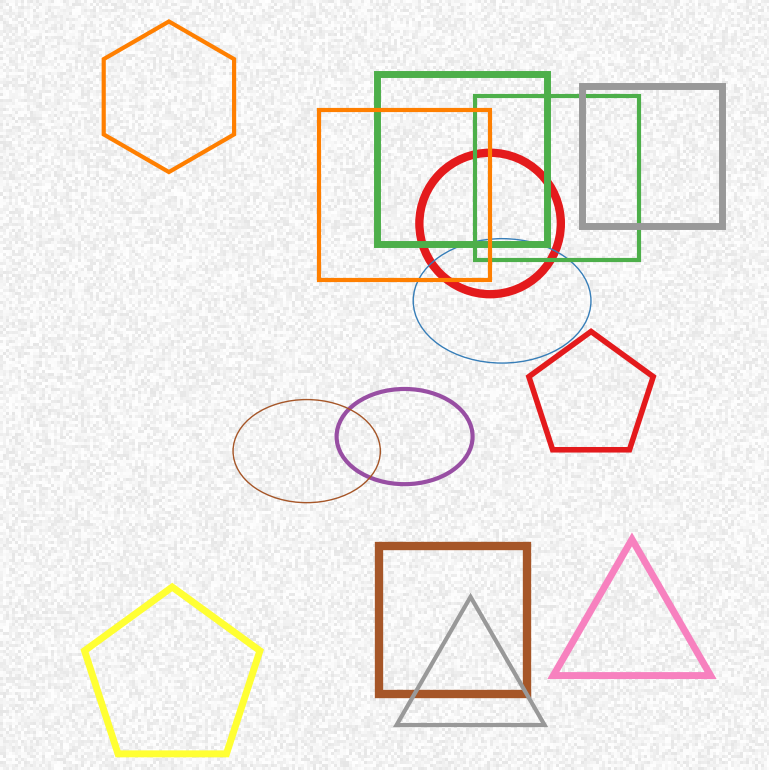[{"shape": "pentagon", "thickness": 2, "radius": 0.42, "center": [0.768, 0.485]}, {"shape": "circle", "thickness": 3, "radius": 0.46, "center": [0.637, 0.71]}, {"shape": "oval", "thickness": 0.5, "radius": 0.58, "center": [0.652, 0.609]}, {"shape": "square", "thickness": 2.5, "radius": 0.55, "center": [0.6, 0.793]}, {"shape": "square", "thickness": 1.5, "radius": 0.53, "center": [0.723, 0.769]}, {"shape": "oval", "thickness": 1.5, "radius": 0.44, "center": [0.525, 0.433]}, {"shape": "square", "thickness": 1.5, "radius": 0.55, "center": [0.525, 0.747]}, {"shape": "hexagon", "thickness": 1.5, "radius": 0.49, "center": [0.219, 0.874]}, {"shape": "pentagon", "thickness": 2.5, "radius": 0.6, "center": [0.224, 0.118]}, {"shape": "square", "thickness": 3, "radius": 0.48, "center": [0.589, 0.195]}, {"shape": "oval", "thickness": 0.5, "radius": 0.48, "center": [0.398, 0.414]}, {"shape": "triangle", "thickness": 2.5, "radius": 0.59, "center": [0.821, 0.182]}, {"shape": "square", "thickness": 2.5, "radius": 0.45, "center": [0.847, 0.797]}, {"shape": "triangle", "thickness": 1.5, "radius": 0.55, "center": [0.611, 0.114]}]